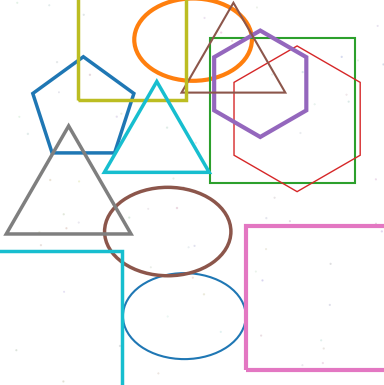[{"shape": "oval", "thickness": 1.5, "radius": 0.8, "center": [0.479, 0.179]}, {"shape": "pentagon", "thickness": 2.5, "radius": 0.69, "center": [0.216, 0.715]}, {"shape": "oval", "thickness": 3, "radius": 0.76, "center": [0.502, 0.897]}, {"shape": "square", "thickness": 1.5, "radius": 0.94, "center": [0.733, 0.713]}, {"shape": "hexagon", "thickness": 1, "radius": 0.95, "center": [0.772, 0.691]}, {"shape": "hexagon", "thickness": 3, "radius": 0.69, "center": [0.676, 0.782]}, {"shape": "oval", "thickness": 2.5, "radius": 0.82, "center": [0.436, 0.399]}, {"shape": "triangle", "thickness": 1.5, "radius": 0.78, "center": [0.606, 0.837]}, {"shape": "square", "thickness": 3, "radius": 0.93, "center": [0.826, 0.225]}, {"shape": "triangle", "thickness": 2.5, "radius": 0.94, "center": [0.178, 0.486]}, {"shape": "square", "thickness": 2.5, "radius": 0.7, "center": [0.343, 0.882]}, {"shape": "triangle", "thickness": 2.5, "radius": 0.79, "center": [0.407, 0.631]}, {"shape": "square", "thickness": 2.5, "radius": 0.96, "center": [0.126, 0.156]}]